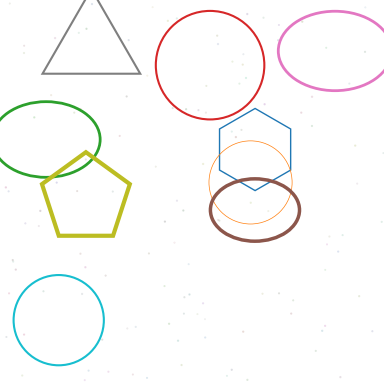[{"shape": "hexagon", "thickness": 1, "radius": 0.53, "center": [0.663, 0.612]}, {"shape": "circle", "thickness": 0.5, "radius": 0.54, "center": [0.651, 0.526]}, {"shape": "oval", "thickness": 2, "radius": 0.7, "center": [0.12, 0.638]}, {"shape": "circle", "thickness": 1.5, "radius": 0.7, "center": [0.546, 0.831]}, {"shape": "oval", "thickness": 2.5, "radius": 0.58, "center": [0.662, 0.454]}, {"shape": "oval", "thickness": 2, "radius": 0.74, "center": [0.87, 0.868]}, {"shape": "triangle", "thickness": 1.5, "radius": 0.73, "center": [0.237, 0.882]}, {"shape": "pentagon", "thickness": 3, "radius": 0.6, "center": [0.223, 0.485]}, {"shape": "circle", "thickness": 1.5, "radius": 0.59, "center": [0.153, 0.168]}]